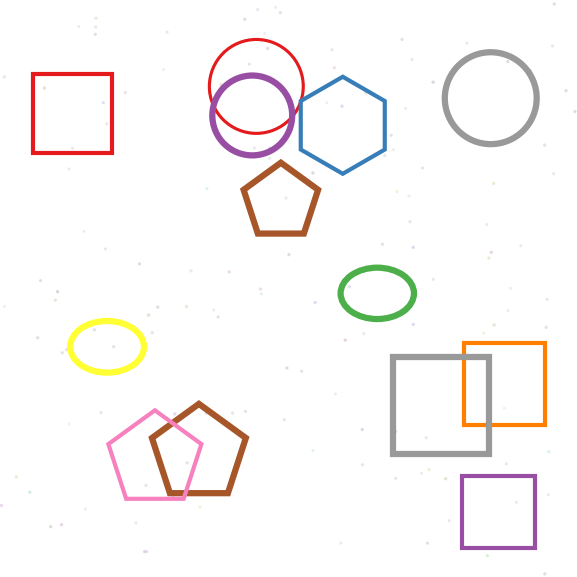[{"shape": "square", "thickness": 2, "radius": 0.34, "center": [0.126, 0.802]}, {"shape": "circle", "thickness": 1.5, "radius": 0.41, "center": [0.444, 0.849]}, {"shape": "hexagon", "thickness": 2, "radius": 0.42, "center": [0.594, 0.782]}, {"shape": "oval", "thickness": 3, "radius": 0.32, "center": [0.653, 0.491]}, {"shape": "circle", "thickness": 3, "radius": 0.35, "center": [0.437, 0.799]}, {"shape": "square", "thickness": 2, "radius": 0.31, "center": [0.863, 0.113]}, {"shape": "square", "thickness": 2, "radius": 0.35, "center": [0.873, 0.334]}, {"shape": "oval", "thickness": 3, "radius": 0.32, "center": [0.185, 0.399]}, {"shape": "pentagon", "thickness": 3, "radius": 0.34, "center": [0.486, 0.65]}, {"shape": "pentagon", "thickness": 3, "radius": 0.43, "center": [0.344, 0.214]}, {"shape": "pentagon", "thickness": 2, "radius": 0.42, "center": [0.268, 0.204]}, {"shape": "square", "thickness": 3, "radius": 0.42, "center": [0.763, 0.297]}, {"shape": "circle", "thickness": 3, "radius": 0.4, "center": [0.85, 0.829]}]